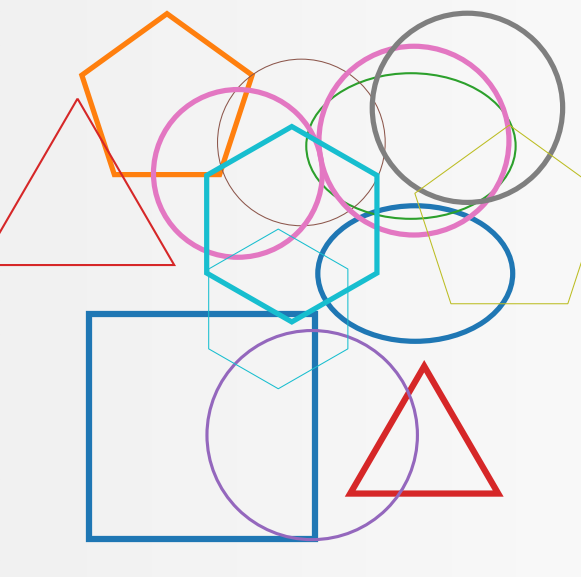[{"shape": "square", "thickness": 3, "radius": 0.97, "center": [0.348, 0.261]}, {"shape": "oval", "thickness": 2.5, "radius": 0.84, "center": [0.714, 0.525]}, {"shape": "pentagon", "thickness": 2.5, "radius": 0.77, "center": [0.287, 0.821]}, {"shape": "oval", "thickness": 1, "radius": 0.9, "center": [0.707, 0.746]}, {"shape": "triangle", "thickness": 1, "radius": 0.96, "center": [0.133, 0.636]}, {"shape": "triangle", "thickness": 3, "radius": 0.73, "center": [0.73, 0.218]}, {"shape": "circle", "thickness": 1.5, "radius": 0.91, "center": [0.537, 0.246]}, {"shape": "circle", "thickness": 0.5, "radius": 0.72, "center": [0.518, 0.752]}, {"shape": "circle", "thickness": 2.5, "radius": 0.73, "center": [0.409, 0.699]}, {"shape": "circle", "thickness": 2.5, "radius": 0.82, "center": [0.712, 0.756]}, {"shape": "circle", "thickness": 2.5, "radius": 0.82, "center": [0.804, 0.812]}, {"shape": "pentagon", "thickness": 0.5, "radius": 0.86, "center": [0.876, 0.612]}, {"shape": "hexagon", "thickness": 0.5, "radius": 0.69, "center": [0.479, 0.464]}, {"shape": "hexagon", "thickness": 2.5, "radius": 0.85, "center": [0.502, 0.611]}]